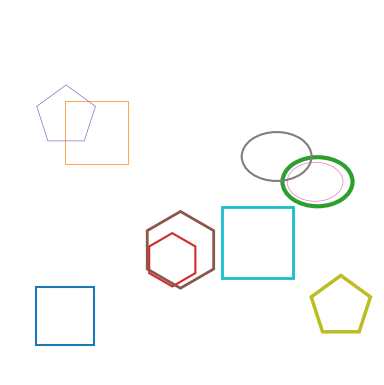[{"shape": "square", "thickness": 1.5, "radius": 0.37, "center": [0.169, 0.179]}, {"shape": "square", "thickness": 0.5, "radius": 0.41, "center": [0.251, 0.655]}, {"shape": "oval", "thickness": 3, "radius": 0.46, "center": [0.825, 0.528]}, {"shape": "hexagon", "thickness": 1.5, "radius": 0.35, "center": [0.447, 0.325]}, {"shape": "pentagon", "thickness": 0.5, "radius": 0.4, "center": [0.172, 0.699]}, {"shape": "hexagon", "thickness": 2, "radius": 0.5, "center": [0.469, 0.351]}, {"shape": "oval", "thickness": 0.5, "radius": 0.36, "center": [0.818, 0.528]}, {"shape": "oval", "thickness": 1.5, "radius": 0.45, "center": [0.719, 0.594]}, {"shape": "pentagon", "thickness": 2.5, "radius": 0.4, "center": [0.885, 0.204]}, {"shape": "square", "thickness": 2, "radius": 0.46, "center": [0.668, 0.371]}]